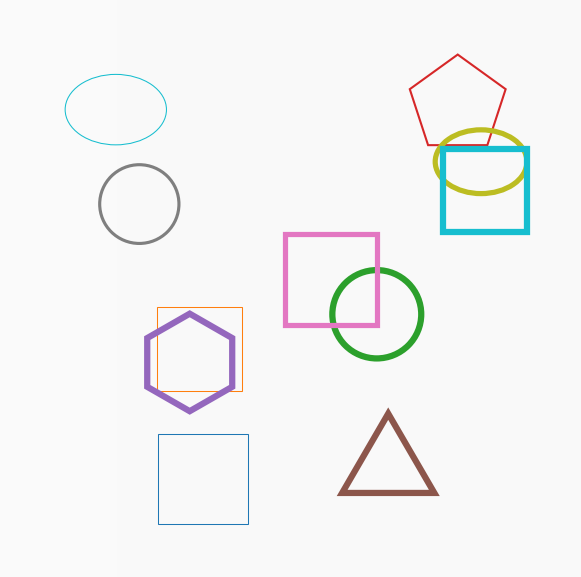[{"shape": "square", "thickness": 0.5, "radius": 0.39, "center": [0.349, 0.169]}, {"shape": "square", "thickness": 0.5, "radius": 0.37, "center": [0.343, 0.395]}, {"shape": "circle", "thickness": 3, "radius": 0.38, "center": [0.648, 0.455]}, {"shape": "pentagon", "thickness": 1, "radius": 0.43, "center": [0.787, 0.818]}, {"shape": "hexagon", "thickness": 3, "radius": 0.42, "center": [0.326, 0.372]}, {"shape": "triangle", "thickness": 3, "radius": 0.46, "center": [0.668, 0.191]}, {"shape": "square", "thickness": 2.5, "radius": 0.4, "center": [0.57, 0.515]}, {"shape": "circle", "thickness": 1.5, "radius": 0.34, "center": [0.24, 0.646]}, {"shape": "oval", "thickness": 2.5, "radius": 0.39, "center": [0.828, 0.719]}, {"shape": "square", "thickness": 3, "radius": 0.36, "center": [0.834, 0.669]}, {"shape": "oval", "thickness": 0.5, "radius": 0.44, "center": [0.199, 0.809]}]